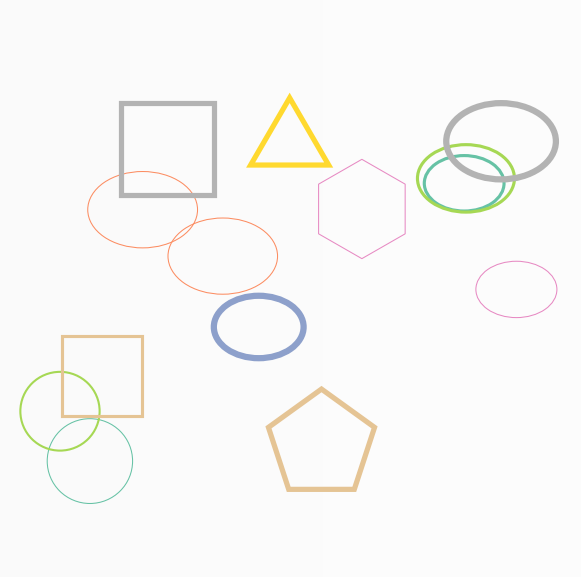[{"shape": "oval", "thickness": 1.5, "radius": 0.34, "center": [0.799, 0.682]}, {"shape": "circle", "thickness": 0.5, "radius": 0.37, "center": [0.155, 0.201]}, {"shape": "oval", "thickness": 0.5, "radius": 0.47, "center": [0.383, 0.556]}, {"shape": "oval", "thickness": 0.5, "radius": 0.47, "center": [0.245, 0.636]}, {"shape": "oval", "thickness": 3, "radius": 0.39, "center": [0.445, 0.433]}, {"shape": "oval", "thickness": 0.5, "radius": 0.35, "center": [0.888, 0.498]}, {"shape": "hexagon", "thickness": 0.5, "radius": 0.43, "center": [0.623, 0.637]}, {"shape": "oval", "thickness": 1.5, "radius": 0.42, "center": [0.802, 0.69]}, {"shape": "circle", "thickness": 1, "radius": 0.34, "center": [0.103, 0.287]}, {"shape": "triangle", "thickness": 2.5, "radius": 0.39, "center": [0.498, 0.752]}, {"shape": "pentagon", "thickness": 2.5, "radius": 0.48, "center": [0.553, 0.229]}, {"shape": "square", "thickness": 1.5, "radius": 0.34, "center": [0.175, 0.348]}, {"shape": "oval", "thickness": 3, "radius": 0.47, "center": [0.862, 0.755]}, {"shape": "square", "thickness": 2.5, "radius": 0.4, "center": [0.289, 0.741]}]